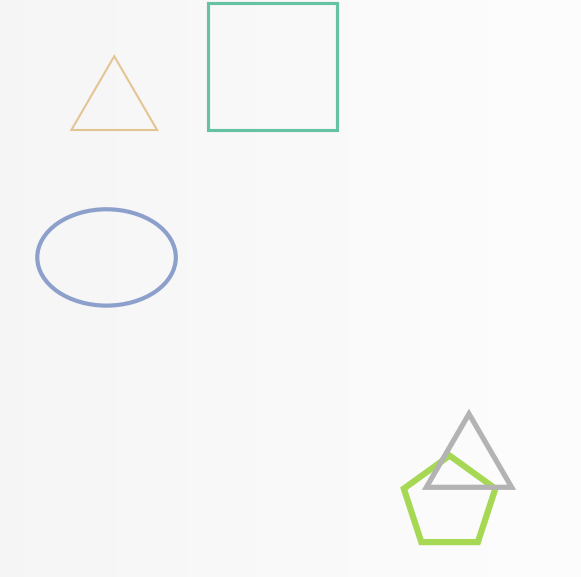[{"shape": "square", "thickness": 1.5, "radius": 0.55, "center": [0.469, 0.884]}, {"shape": "oval", "thickness": 2, "radius": 0.6, "center": [0.183, 0.553]}, {"shape": "pentagon", "thickness": 3, "radius": 0.41, "center": [0.774, 0.127]}, {"shape": "triangle", "thickness": 1, "radius": 0.43, "center": [0.197, 0.817]}, {"shape": "triangle", "thickness": 2.5, "radius": 0.42, "center": [0.807, 0.198]}]